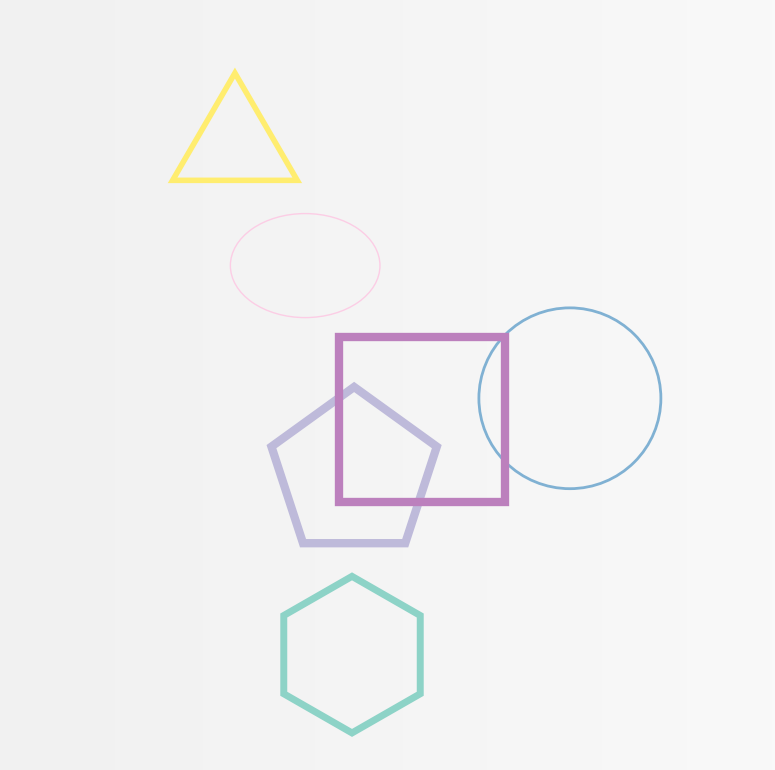[{"shape": "hexagon", "thickness": 2.5, "radius": 0.51, "center": [0.454, 0.15]}, {"shape": "pentagon", "thickness": 3, "radius": 0.56, "center": [0.457, 0.385]}, {"shape": "circle", "thickness": 1, "radius": 0.59, "center": [0.735, 0.483]}, {"shape": "oval", "thickness": 0.5, "radius": 0.48, "center": [0.394, 0.655]}, {"shape": "square", "thickness": 3, "radius": 0.53, "center": [0.545, 0.455]}, {"shape": "triangle", "thickness": 2, "radius": 0.46, "center": [0.303, 0.812]}]